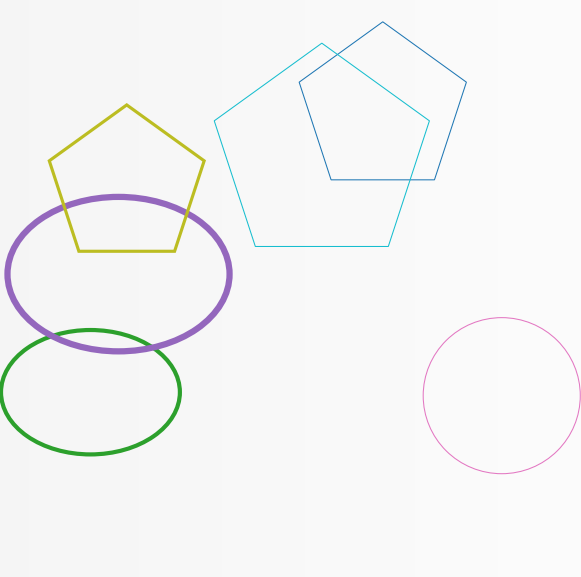[{"shape": "pentagon", "thickness": 0.5, "radius": 0.76, "center": [0.659, 0.81]}, {"shape": "oval", "thickness": 2, "radius": 0.77, "center": [0.156, 0.32]}, {"shape": "oval", "thickness": 3, "radius": 0.96, "center": [0.204, 0.524]}, {"shape": "circle", "thickness": 0.5, "radius": 0.68, "center": [0.863, 0.314]}, {"shape": "pentagon", "thickness": 1.5, "radius": 0.7, "center": [0.218, 0.677]}, {"shape": "pentagon", "thickness": 0.5, "radius": 0.97, "center": [0.554, 0.73]}]